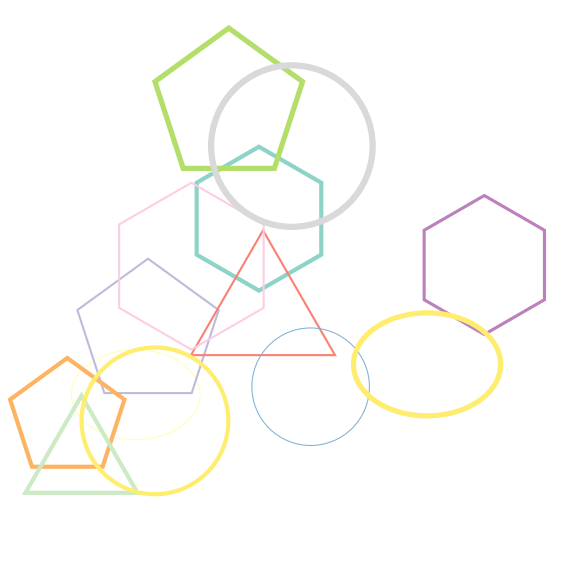[{"shape": "hexagon", "thickness": 2, "radius": 0.62, "center": [0.448, 0.62]}, {"shape": "oval", "thickness": 0.5, "radius": 0.56, "center": [0.235, 0.316]}, {"shape": "pentagon", "thickness": 1, "radius": 0.64, "center": [0.256, 0.423]}, {"shape": "triangle", "thickness": 1, "radius": 0.72, "center": [0.455, 0.456]}, {"shape": "circle", "thickness": 0.5, "radius": 0.51, "center": [0.538, 0.329]}, {"shape": "pentagon", "thickness": 2, "radius": 0.52, "center": [0.117, 0.275]}, {"shape": "pentagon", "thickness": 2.5, "radius": 0.67, "center": [0.396, 0.816]}, {"shape": "hexagon", "thickness": 1, "radius": 0.72, "center": [0.331, 0.538]}, {"shape": "circle", "thickness": 3, "radius": 0.7, "center": [0.505, 0.746]}, {"shape": "hexagon", "thickness": 1.5, "radius": 0.6, "center": [0.839, 0.54]}, {"shape": "triangle", "thickness": 2, "radius": 0.56, "center": [0.141, 0.202]}, {"shape": "circle", "thickness": 2, "radius": 0.64, "center": [0.268, 0.27]}, {"shape": "oval", "thickness": 2.5, "radius": 0.64, "center": [0.74, 0.368]}]